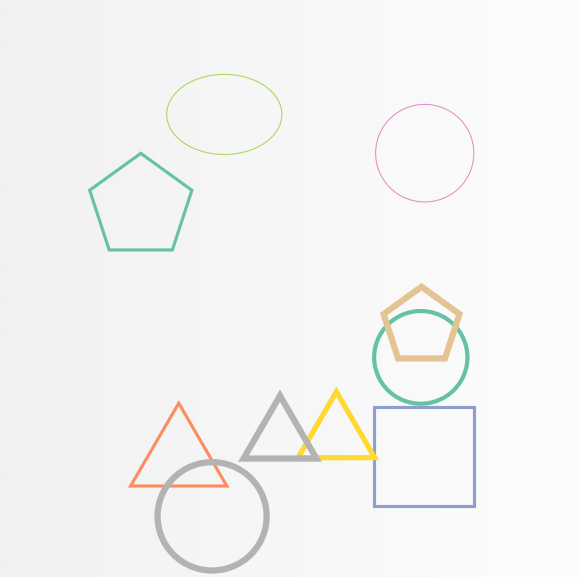[{"shape": "circle", "thickness": 2, "radius": 0.4, "center": [0.724, 0.38]}, {"shape": "pentagon", "thickness": 1.5, "radius": 0.46, "center": [0.242, 0.641]}, {"shape": "triangle", "thickness": 1.5, "radius": 0.48, "center": [0.307, 0.205]}, {"shape": "square", "thickness": 1.5, "radius": 0.43, "center": [0.729, 0.209]}, {"shape": "circle", "thickness": 0.5, "radius": 0.42, "center": [0.731, 0.734]}, {"shape": "oval", "thickness": 0.5, "radius": 0.5, "center": [0.386, 0.801]}, {"shape": "triangle", "thickness": 2.5, "radius": 0.38, "center": [0.579, 0.245]}, {"shape": "pentagon", "thickness": 3, "radius": 0.34, "center": [0.725, 0.434]}, {"shape": "circle", "thickness": 3, "radius": 0.47, "center": [0.365, 0.105]}, {"shape": "triangle", "thickness": 3, "radius": 0.36, "center": [0.482, 0.241]}]